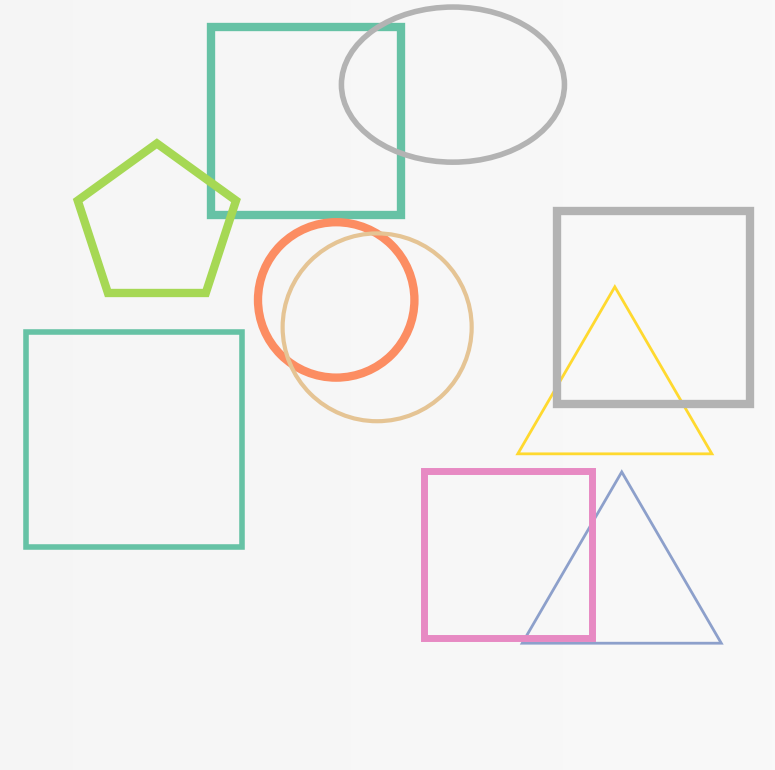[{"shape": "square", "thickness": 2, "radius": 0.7, "center": [0.173, 0.429]}, {"shape": "square", "thickness": 3, "radius": 0.61, "center": [0.394, 0.843]}, {"shape": "circle", "thickness": 3, "radius": 0.5, "center": [0.434, 0.61]}, {"shape": "triangle", "thickness": 1, "radius": 0.74, "center": [0.802, 0.239]}, {"shape": "square", "thickness": 2.5, "radius": 0.54, "center": [0.656, 0.28]}, {"shape": "pentagon", "thickness": 3, "radius": 0.54, "center": [0.202, 0.706]}, {"shape": "triangle", "thickness": 1, "radius": 0.72, "center": [0.793, 0.483]}, {"shape": "circle", "thickness": 1.5, "radius": 0.61, "center": [0.487, 0.575]}, {"shape": "oval", "thickness": 2, "radius": 0.72, "center": [0.584, 0.89]}, {"shape": "square", "thickness": 3, "radius": 0.62, "center": [0.843, 0.601]}]